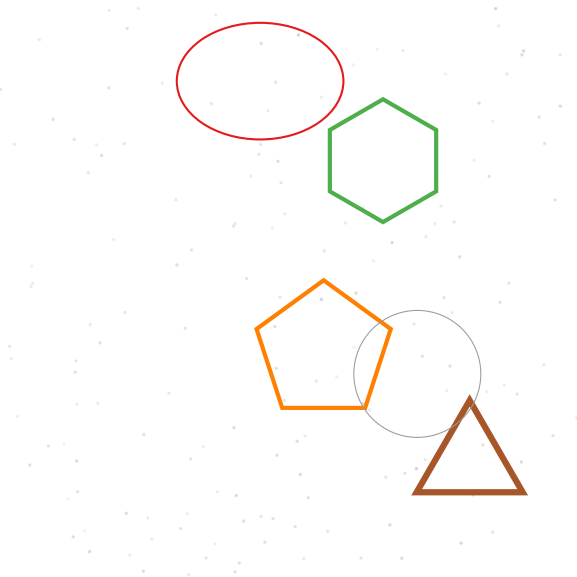[{"shape": "oval", "thickness": 1, "radius": 0.72, "center": [0.45, 0.859]}, {"shape": "hexagon", "thickness": 2, "radius": 0.53, "center": [0.663, 0.721]}, {"shape": "pentagon", "thickness": 2, "radius": 0.61, "center": [0.56, 0.392]}, {"shape": "triangle", "thickness": 3, "radius": 0.53, "center": [0.813, 0.2]}, {"shape": "circle", "thickness": 0.5, "radius": 0.55, "center": [0.723, 0.352]}]